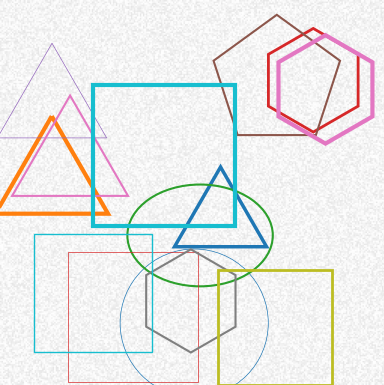[{"shape": "triangle", "thickness": 2.5, "radius": 0.69, "center": [0.573, 0.428]}, {"shape": "circle", "thickness": 0.5, "radius": 0.96, "center": [0.504, 0.161]}, {"shape": "triangle", "thickness": 3, "radius": 0.84, "center": [0.134, 0.529]}, {"shape": "oval", "thickness": 1.5, "radius": 0.94, "center": [0.52, 0.388]}, {"shape": "square", "thickness": 0.5, "radius": 0.84, "center": [0.346, 0.177]}, {"shape": "hexagon", "thickness": 2, "radius": 0.67, "center": [0.814, 0.792]}, {"shape": "triangle", "thickness": 0.5, "radius": 0.82, "center": [0.135, 0.724]}, {"shape": "pentagon", "thickness": 1.5, "radius": 0.86, "center": [0.719, 0.789]}, {"shape": "hexagon", "thickness": 3, "radius": 0.7, "center": [0.845, 0.768]}, {"shape": "triangle", "thickness": 1.5, "radius": 0.87, "center": [0.182, 0.578]}, {"shape": "hexagon", "thickness": 1.5, "radius": 0.67, "center": [0.496, 0.218]}, {"shape": "square", "thickness": 2, "radius": 0.75, "center": [0.714, 0.15]}, {"shape": "square", "thickness": 1, "radius": 0.76, "center": [0.241, 0.238]}, {"shape": "square", "thickness": 3, "radius": 0.92, "center": [0.426, 0.596]}]